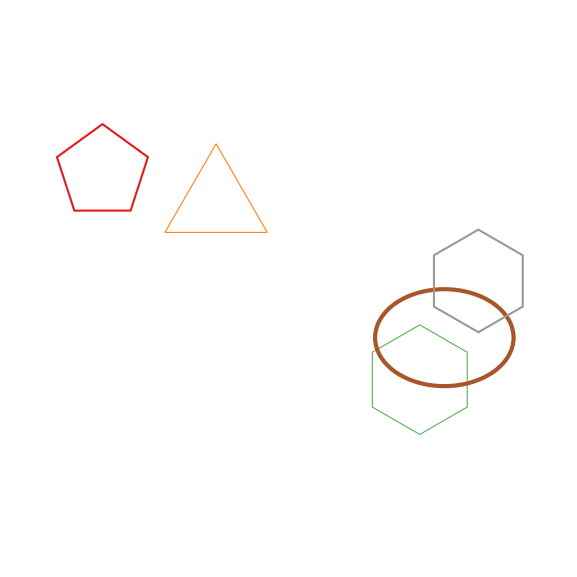[{"shape": "pentagon", "thickness": 1, "radius": 0.41, "center": [0.177, 0.701]}, {"shape": "hexagon", "thickness": 0.5, "radius": 0.47, "center": [0.727, 0.342]}, {"shape": "triangle", "thickness": 0.5, "radius": 0.51, "center": [0.374, 0.648]}, {"shape": "oval", "thickness": 2, "radius": 0.6, "center": [0.769, 0.414]}, {"shape": "hexagon", "thickness": 1, "radius": 0.44, "center": [0.828, 0.513]}]